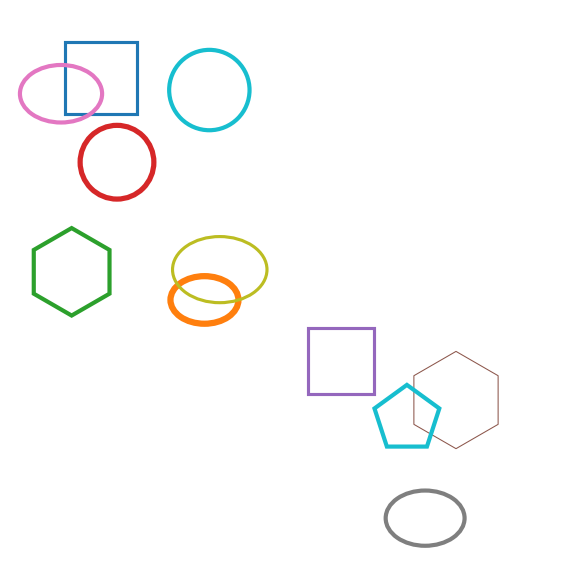[{"shape": "square", "thickness": 1.5, "radius": 0.31, "center": [0.175, 0.863]}, {"shape": "oval", "thickness": 3, "radius": 0.29, "center": [0.354, 0.48]}, {"shape": "hexagon", "thickness": 2, "radius": 0.38, "center": [0.124, 0.528]}, {"shape": "circle", "thickness": 2.5, "radius": 0.32, "center": [0.203, 0.718]}, {"shape": "square", "thickness": 1.5, "radius": 0.29, "center": [0.591, 0.374]}, {"shape": "hexagon", "thickness": 0.5, "radius": 0.42, "center": [0.79, 0.306]}, {"shape": "oval", "thickness": 2, "radius": 0.36, "center": [0.106, 0.837]}, {"shape": "oval", "thickness": 2, "radius": 0.34, "center": [0.736, 0.102]}, {"shape": "oval", "thickness": 1.5, "radius": 0.41, "center": [0.381, 0.532]}, {"shape": "pentagon", "thickness": 2, "radius": 0.3, "center": [0.705, 0.274]}, {"shape": "circle", "thickness": 2, "radius": 0.35, "center": [0.363, 0.843]}]